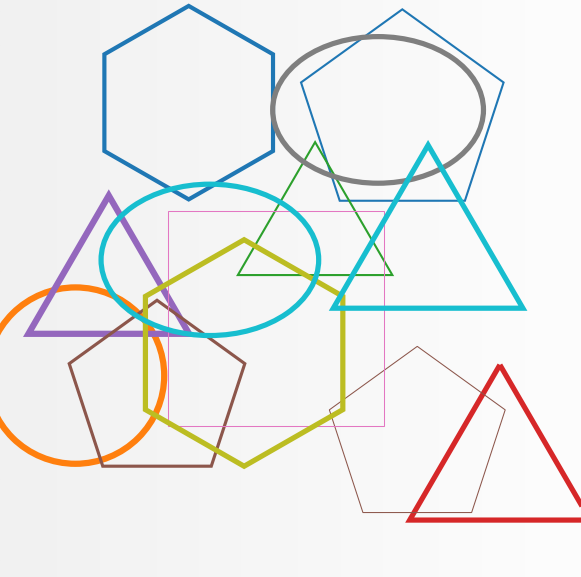[{"shape": "hexagon", "thickness": 2, "radius": 0.84, "center": [0.325, 0.821]}, {"shape": "pentagon", "thickness": 1, "radius": 0.92, "center": [0.692, 0.8]}, {"shape": "circle", "thickness": 3, "radius": 0.76, "center": [0.13, 0.349]}, {"shape": "triangle", "thickness": 1, "radius": 0.77, "center": [0.542, 0.6]}, {"shape": "triangle", "thickness": 2.5, "radius": 0.9, "center": [0.86, 0.188]}, {"shape": "triangle", "thickness": 3, "radius": 0.8, "center": [0.187, 0.501]}, {"shape": "pentagon", "thickness": 1.5, "radius": 0.79, "center": [0.27, 0.32]}, {"shape": "pentagon", "thickness": 0.5, "radius": 0.8, "center": [0.718, 0.24]}, {"shape": "square", "thickness": 0.5, "radius": 0.93, "center": [0.474, 0.447]}, {"shape": "oval", "thickness": 2.5, "radius": 0.91, "center": [0.65, 0.809]}, {"shape": "hexagon", "thickness": 2.5, "radius": 0.98, "center": [0.42, 0.388]}, {"shape": "oval", "thickness": 2.5, "radius": 0.94, "center": [0.361, 0.549]}, {"shape": "triangle", "thickness": 2.5, "radius": 0.94, "center": [0.737, 0.56]}]